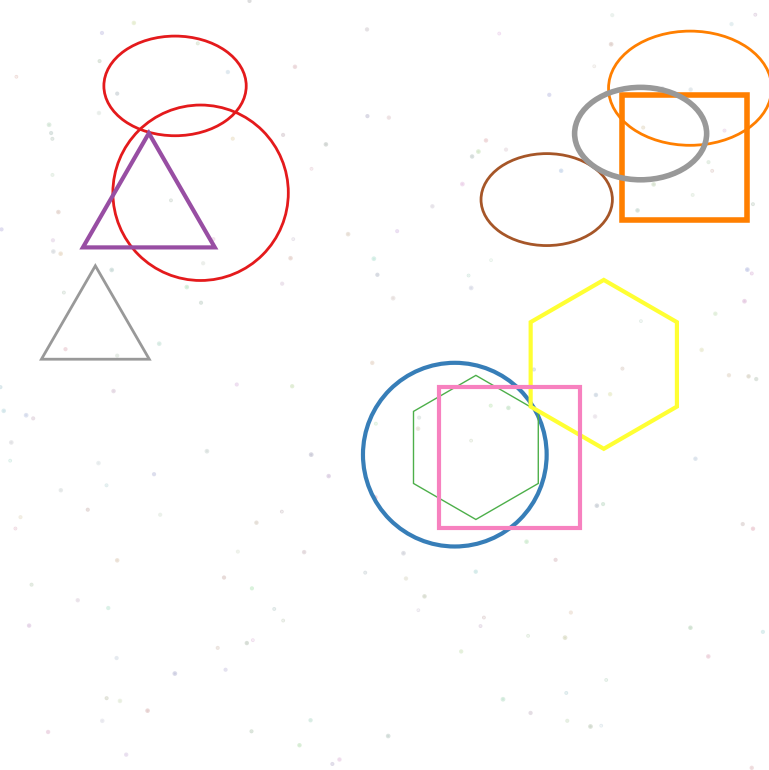[{"shape": "circle", "thickness": 1, "radius": 0.57, "center": [0.261, 0.75]}, {"shape": "oval", "thickness": 1, "radius": 0.46, "center": [0.227, 0.888]}, {"shape": "circle", "thickness": 1.5, "radius": 0.6, "center": [0.591, 0.41]}, {"shape": "hexagon", "thickness": 0.5, "radius": 0.47, "center": [0.618, 0.419]}, {"shape": "triangle", "thickness": 1.5, "radius": 0.49, "center": [0.193, 0.728]}, {"shape": "square", "thickness": 2, "radius": 0.41, "center": [0.889, 0.796]}, {"shape": "oval", "thickness": 1, "radius": 0.53, "center": [0.896, 0.885]}, {"shape": "hexagon", "thickness": 1.5, "radius": 0.55, "center": [0.784, 0.527]}, {"shape": "oval", "thickness": 1, "radius": 0.43, "center": [0.71, 0.741]}, {"shape": "square", "thickness": 1.5, "radius": 0.46, "center": [0.662, 0.406]}, {"shape": "oval", "thickness": 2, "radius": 0.43, "center": [0.832, 0.827]}, {"shape": "triangle", "thickness": 1, "radius": 0.4, "center": [0.124, 0.574]}]